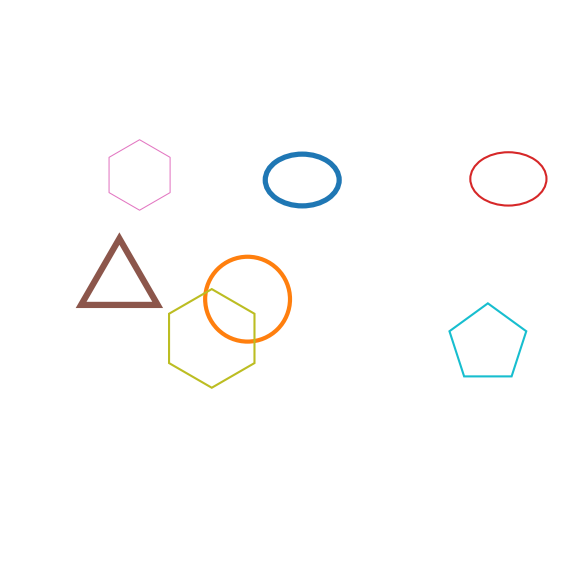[{"shape": "oval", "thickness": 2.5, "radius": 0.32, "center": [0.523, 0.687]}, {"shape": "circle", "thickness": 2, "radius": 0.37, "center": [0.429, 0.481]}, {"shape": "oval", "thickness": 1, "radius": 0.33, "center": [0.88, 0.689]}, {"shape": "triangle", "thickness": 3, "radius": 0.38, "center": [0.207, 0.509]}, {"shape": "hexagon", "thickness": 0.5, "radius": 0.31, "center": [0.242, 0.696]}, {"shape": "hexagon", "thickness": 1, "radius": 0.43, "center": [0.367, 0.413]}, {"shape": "pentagon", "thickness": 1, "radius": 0.35, "center": [0.845, 0.404]}]